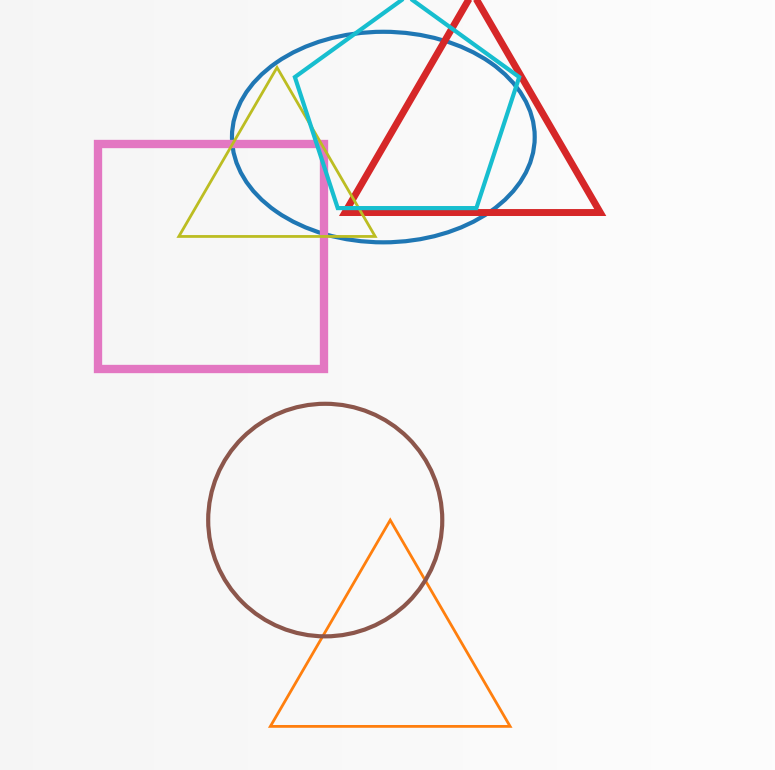[{"shape": "oval", "thickness": 1.5, "radius": 0.98, "center": [0.495, 0.822]}, {"shape": "triangle", "thickness": 1, "radius": 0.89, "center": [0.504, 0.146]}, {"shape": "triangle", "thickness": 2.5, "radius": 0.95, "center": [0.61, 0.819]}, {"shape": "circle", "thickness": 1.5, "radius": 0.76, "center": [0.42, 0.325]}, {"shape": "square", "thickness": 3, "radius": 0.73, "center": [0.273, 0.667]}, {"shape": "triangle", "thickness": 1, "radius": 0.73, "center": [0.357, 0.766]}, {"shape": "pentagon", "thickness": 1.5, "radius": 0.76, "center": [0.525, 0.853]}]